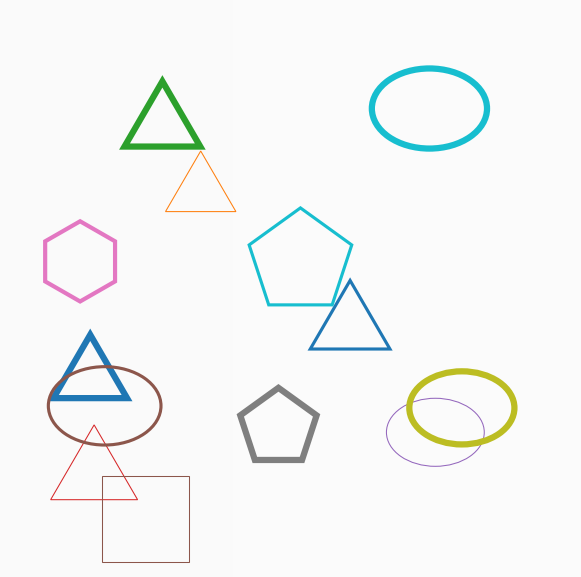[{"shape": "triangle", "thickness": 3, "radius": 0.37, "center": [0.155, 0.346]}, {"shape": "triangle", "thickness": 1.5, "radius": 0.4, "center": [0.602, 0.434]}, {"shape": "triangle", "thickness": 0.5, "radius": 0.35, "center": [0.345, 0.668]}, {"shape": "triangle", "thickness": 3, "radius": 0.38, "center": [0.279, 0.783]}, {"shape": "triangle", "thickness": 0.5, "radius": 0.43, "center": [0.162, 0.177]}, {"shape": "oval", "thickness": 0.5, "radius": 0.42, "center": [0.749, 0.251]}, {"shape": "oval", "thickness": 1.5, "radius": 0.48, "center": [0.18, 0.296]}, {"shape": "square", "thickness": 0.5, "radius": 0.38, "center": [0.251, 0.101]}, {"shape": "hexagon", "thickness": 2, "radius": 0.35, "center": [0.138, 0.547]}, {"shape": "pentagon", "thickness": 3, "radius": 0.35, "center": [0.479, 0.259]}, {"shape": "oval", "thickness": 3, "radius": 0.45, "center": [0.795, 0.293]}, {"shape": "oval", "thickness": 3, "radius": 0.5, "center": [0.739, 0.811]}, {"shape": "pentagon", "thickness": 1.5, "radius": 0.46, "center": [0.517, 0.546]}]